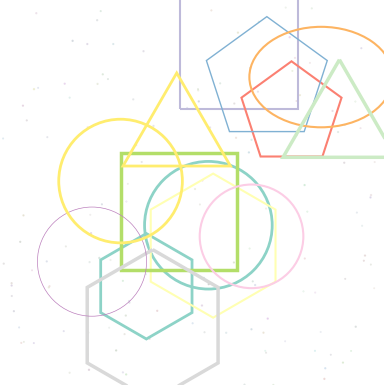[{"shape": "hexagon", "thickness": 2, "radius": 0.68, "center": [0.38, 0.257]}, {"shape": "circle", "thickness": 2, "radius": 0.83, "center": [0.541, 0.415]}, {"shape": "hexagon", "thickness": 1.5, "radius": 0.94, "center": [0.554, 0.362]}, {"shape": "square", "thickness": 1.5, "radius": 0.77, "center": [0.621, 0.871]}, {"shape": "pentagon", "thickness": 1.5, "radius": 0.68, "center": [0.757, 0.704]}, {"shape": "pentagon", "thickness": 1, "radius": 0.83, "center": [0.693, 0.792]}, {"shape": "oval", "thickness": 1.5, "radius": 0.93, "center": [0.834, 0.8]}, {"shape": "square", "thickness": 2.5, "radius": 0.76, "center": [0.464, 0.451]}, {"shape": "circle", "thickness": 1.5, "radius": 0.67, "center": [0.653, 0.386]}, {"shape": "hexagon", "thickness": 2.5, "radius": 0.98, "center": [0.397, 0.155]}, {"shape": "circle", "thickness": 0.5, "radius": 0.71, "center": [0.239, 0.32]}, {"shape": "triangle", "thickness": 2.5, "radius": 0.85, "center": [0.882, 0.676]}, {"shape": "circle", "thickness": 2, "radius": 0.8, "center": [0.313, 0.53]}, {"shape": "triangle", "thickness": 2, "radius": 0.81, "center": [0.459, 0.649]}]